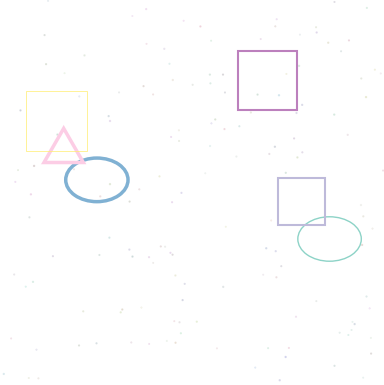[{"shape": "oval", "thickness": 1, "radius": 0.41, "center": [0.856, 0.379]}, {"shape": "square", "thickness": 1.5, "radius": 0.31, "center": [0.782, 0.476]}, {"shape": "oval", "thickness": 2.5, "radius": 0.4, "center": [0.252, 0.533]}, {"shape": "triangle", "thickness": 2.5, "radius": 0.3, "center": [0.165, 0.607]}, {"shape": "square", "thickness": 1.5, "radius": 0.38, "center": [0.695, 0.791]}, {"shape": "square", "thickness": 0.5, "radius": 0.39, "center": [0.147, 0.685]}]